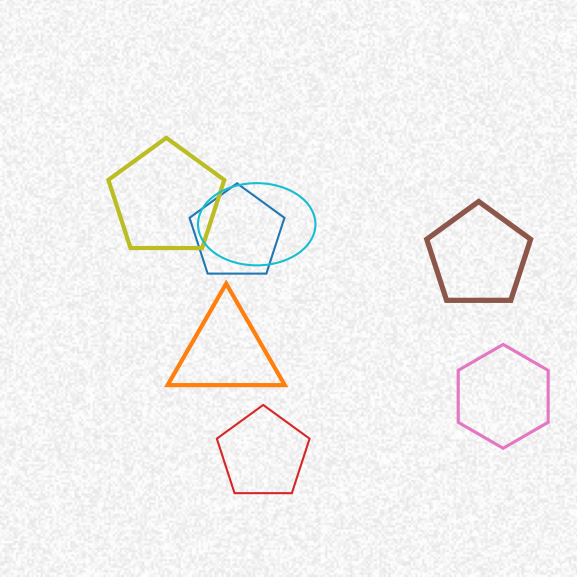[{"shape": "pentagon", "thickness": 1, "radius": 0.43, "center": [0.41, 0.595]}, {"shape": "triangle", "thickness": 2, "radius": 0.59, "center": [0.392, 0.391]}, {"shape": "pentagon", "thickness": 1, "radius": 0.42, "center": [0.456, 0.213]}, {"shape": "pentagon", "thickness": 2.5, "radius": 0.47, "center": [0.829, 0.556]}, {"shape": "hexagon", "thickness": 1.5, "radius": 0.45, "center": [0.871, 0.313]}, {"shape": "pentagon", "thickness": 2, "radius": 0.53, "center": [0.288, 0.655]}, {"shape": "oval", "thickness": 1, "radius": 0.51, "center": [0.445, 0.611]}]